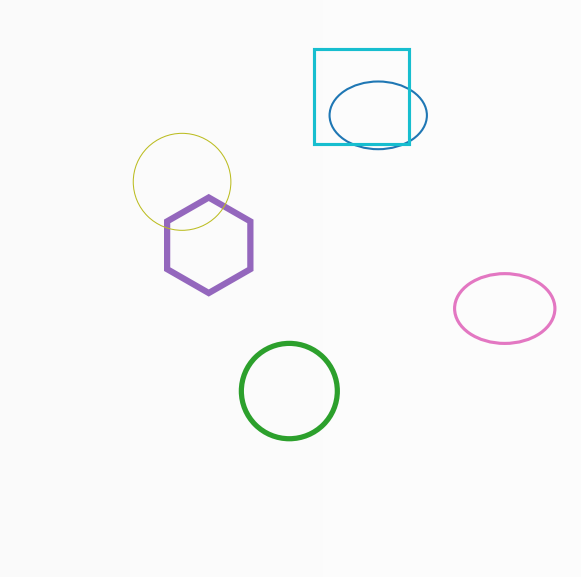[{"shape": "oval", "thickness": 1, "radius": 0.42, "center": [0.651, 0.799]}, {"shape": "circle", "thickness": 2.5, "radius": 0.41, "center": [0.498, 0.322]}, {"shape": "hexagon", "thickness": 3, "radius": 0.41, "center": [0.359, 0.574]}, {"shape": "oval", "thickness": 1.5, "radius": 0.43, "center": [0.868, 0.465]}, {"shape": "circle", "thickness": 0.5, "radius": 0.42, "center": [0.313, 0.684]}, {"shape": "square", "thickness": 1.5, "radius": 0.41, "center": [0.622, 0.832]}]